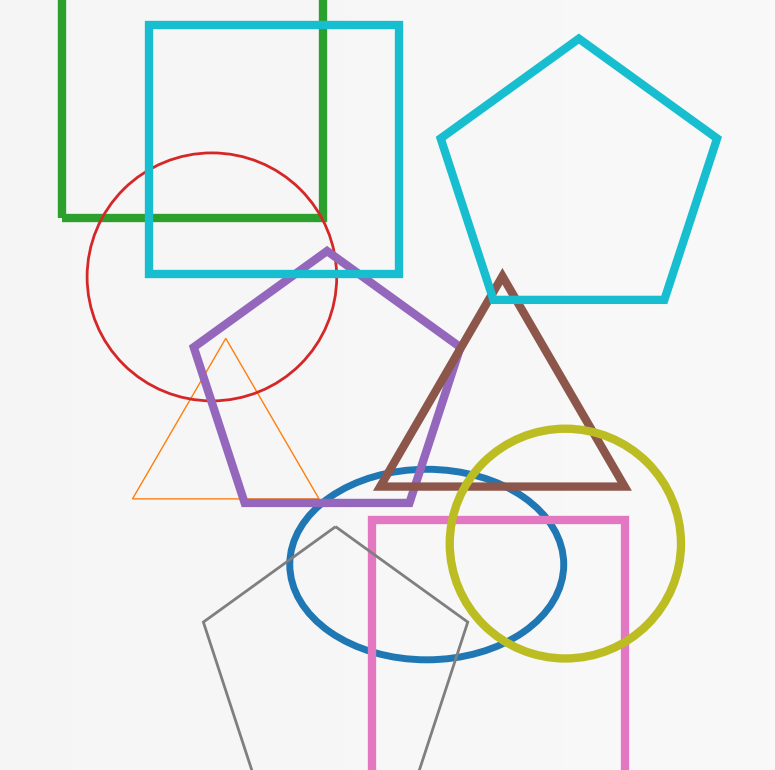[{"shape": "oval", "thickness": 2.5, "radius": 0.88, "center": [0.551, 0.267]}, {"shape": "triangle", "thickness": 0.5, "radius": 0.69, "center": [0.291, 0.422]}, {"shape": "square", "thickness": 3, "radius": 0.84, "center": [0.248, 0.884]}, {"shape": "circle", "thickness": 1, "radius": 0.81, "center": [0.273, 0.64]}, {"shape": "pentagon", "thickness": 3, "radius": 0.9, "center": [0.422, 0.493]}, {"shape": "triangle", "thickness": 3, "radius": 0.91, "center": [0.648, 0.459]}, {"shape": "square", "thickness": 3, "radius": 0.82, "center": [0.643, 0.161]}, {"shape": "pentagon", "thickness": 1, "radius": 0.9, "center": [0.433, 0.137]}, {"shape": "circle", "thickness": 3, "radius": 0.75, "center": [0.73, 0.294]}, {"shape": "pentagon", "thickness": 3, "radius": 0.94, "center": [0.747, 0.762]}, {"shape": "square", "thickness": 3, "radius": 0.81, "center": [0.354, 0.806]}]